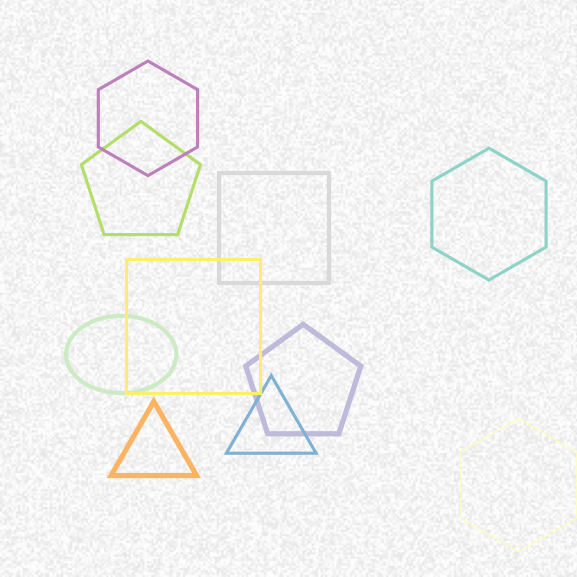[{"shape": "hexagon", "thickness": 1.5, "radius": 0.57, "center": [0.847, 0.628]}, {"shape": "hexagon", "thickness": 0.5, "radius": 0.58, "center": [0.898, 0.159]}, {"shape": "pentagon", "thickness": 2.5, "radius": 0.52, "center": [0.525, 0.333]}, {"shape": "triangle", "thickness": 1.5, "radius": 0.45, "center": [0.47, 0.259]}, {"shape": "triangle", "thickness": 2.5, "radius": 0.43, "center": [0.266, 0.218]}, {"shape": "pentagon", "thickness": 1.5, "radius": 0.54, "center": [0.244, 0.681]}, {"shape": "square", "thickness": 2, "radius": 0.48, "center": [0.474, 0.604]}, {"shape": "hexagon", "thickness": 1.5, "radius": 0.5, "center": [0.256, 0.794]}, {"shape": "oval", "thickness": 2, "radius": 0.48, "center": [0.21, 0.385]}, {"shape": "square", "thickness": 1.5, "radius": 0.58, "center": [0.334, 0.434]}]